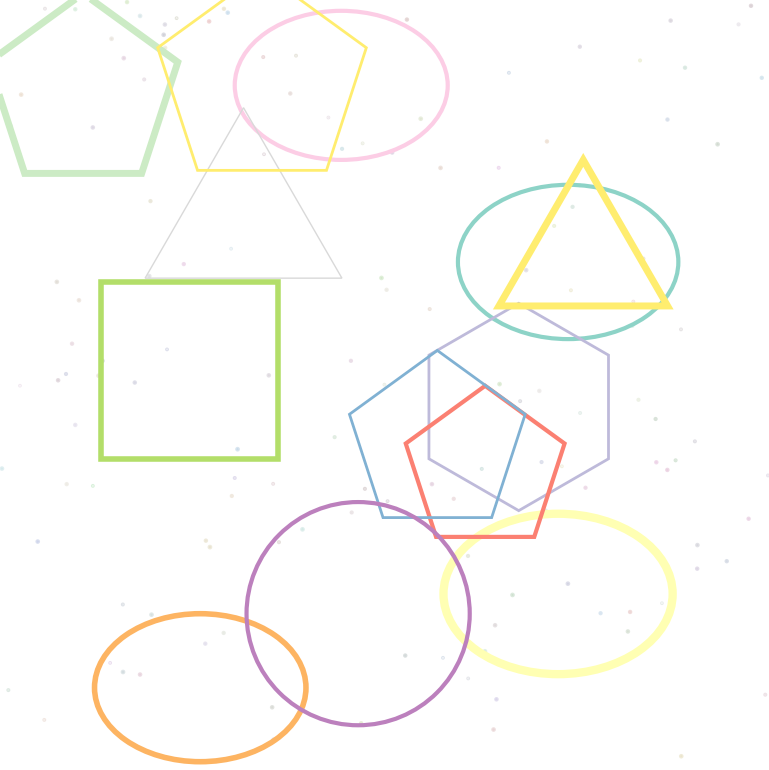[{"shape": "oval", "thickness": 1.5, "radius": 0.72, "center": [0.738, 0.66]}, {"shape": "oval", "thickness": 3, "radius": 0.74, "center": [0.725, 0.229]}, {"shape": "hexagon", "thickness": 1, "radius": 0.67, "center": [0.674, 0.471]}, {"shape": "pentagon", "thickness": 1.5, "radius": 0.54, "center": [0.63, 0.39]}, {"shape": "pentagon", "thickness": 1, "radius": 0.6, "center": [0.568, 0.425]}, {"shape": "oval", "thickness": 2, "radius": 0.69, "center": [0.26, 0.107]}, {"shape": "square", "thickness": 2, "radius": 0.57, "center": [0.246, 0.519]}, {"shape": "oval", "thickness": 1.5, "radius": 0.69, "center": [0.443, 0.889]}, {"shape": "triangle", "thickness": 0.5, "radius": 0.74, "center": [0.316, 0.713]}, {"shape": "circle", "thickness": 1.5, "radius": 0.72, "center": [0.465, 0.203]}, {"shape": "pentagon", "thickness": 2.5, "radius": 0.65, "center": [0.108, 0.879]}, {"shape": "triangle", "thickness": 2.5, "radius": 0.63, "center": [0.757, 0.666]}, {"shape": "pentagon", "thickness": 1, "radius": 0.71, "center": [0.34, 0.894]}]